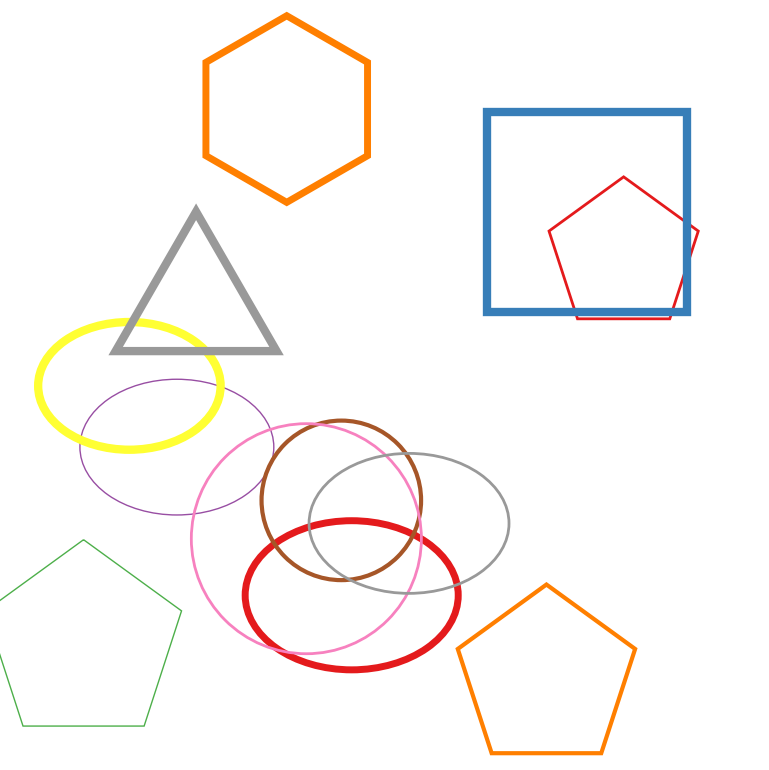[{"shape": "pentagon", "thickness": 1, "radius": 0.51, "center": [0.81, 0.668]}, {"shape": "oval", "thickness": 2.5, "radius": 0.69, "center": [0.457, 0.227]}, {"shape": "square", "thickness": 3, "radius": 0.65, "center": [0.763, 0.725]}, {"shape": "pentagon", "thickness": 0.5, "radius": 0.67, "center": [0.109, 0.165]}, {"shape": "oval", "thickness": 0.5, "radius": 0.63, "center": [0.23, 0.419]}, {"shape": "hexagon", "thickness": 2.5, "radius": 0.61, "center": [0.372, 0.858]}, {"shape": "pentagon", "thickness": 1.5, "radius": 0.61, "center": [0.71, 0.12]}, {"shape": "oval", "thickness": 3, "radius": 0.59, "center": [0.168, 0.499]}, {"shape": "circle", "thickness": 1.5, "radius": 0.52, "center": [0.443, 0.35]}, {"shape": "circle", "thickness": 1, "radius": 0.75, "center": [0.398, 0.3]}, {"shape": "triangle", "thickness": 3, "radius": 0.6, "center": [0.255, 0.604]}, {"shape": "oval", "thickness": 1, "radius": 0.65, "center": [0.531, 0.32]}]